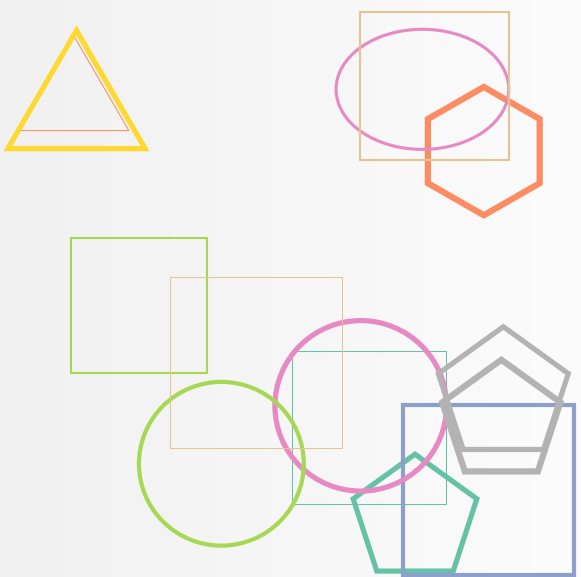[{"shape": "pentagon", "thickness": 2.5, "radius": 0.56, "center": [0.714, 0.101]}, {"shape": "square", "thickness": 0.5, "radius": 0.66, "center": [0.635, 0.258]}, {"shape": "hexagon", "thickness": 3, "radius": 0.56, "center": [0.832, 0.737]}, {"shape": "triangle", "thickness": 0.5, "radius": 0.55, "center": [0.127, 0.828]}, {"shape": "square", "thickness": 2, "radius": 0.74, "center": [0.84, 0.15]}, {"shape": "circle", "thickness": 2.5, "radius": 0.74, "center": [0.621, 0.296]}, {"shape": "oval", "thickness": 1.5, "radius": 0.74, "center": [0.727, 0.844]}, {"shape": "square", "thickness": 1, "radius": 0.59, "center": [0.24, 0.47]}, {"shape": "circle", "thickness": 2, "radius": 0.71, "center": [0.381, 0.196]}, {"shape": "triangle", "thickness": 2.5, "radius": 0.68, "center": [0.132, 0.81]}, {"shape": "square", "thickness": 0.5, "radius": 0.74, "center": [0.441, 0.371]}, {"shape": "square", "thickness": 1, "radius": 0.64, "center": [0.748, 0.851]}, {"shape": "pentagon", "thickness": 2.5, "radius": 0.59, "center": [0.866, 0.316]}, {"shape": "pentagon", "thickness": 3, "radius": 0.53, "center": [0.863, 0.269]}]